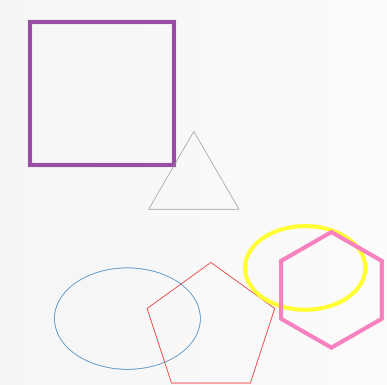[{"shape": "pentagon", "thickness": 0.5, "radius": 0.87, "center": [0.544, 0.145]}, {"shape": "oval", "thickness": 0.5, "radius": 0.94, "center": [0.329, 0.172]}, {"shape": "square", "thickness": 3, "radius": 0.93, "center": [0.264, 0.758]}, {"shape": "oval", "thickness": 3, "radius": 0.78, "center": [0.788, 0.304]}, {"shape": "hexagon", "thickness": 3, "radius": 0.75, "center": [0.855, 0.247]}, {"shape": "triangle", "thickness": 0.5, "radius": 0.67, "center": [0.5, 0.524]}]